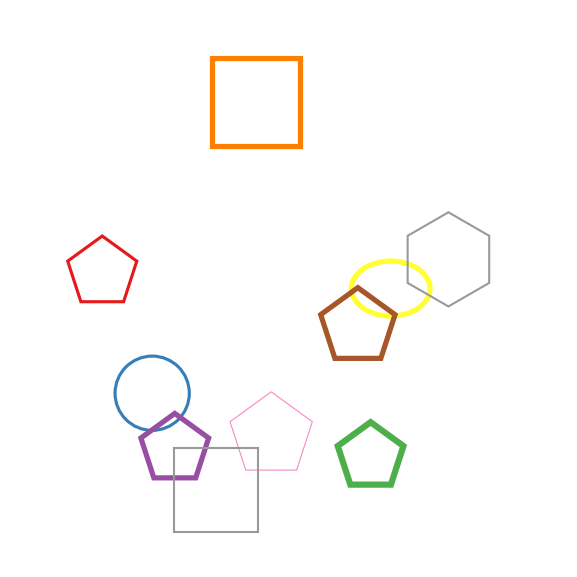[{"shape": "pentagon", "thickness": 1.5, "radius": 0.31, "center": [0.177, 0.528]}, {"shape": "circle", "thickness": 1.5, "radius": 0.32, "center": [0.264, 0.318]}, {"shape": "pentagon", "thickness": 3, "radius": 0.3, "center": [0.642, 0.208]}, {"shape": "pentagon", "thickness": 2.5, "radius": 0.31, "center": [0.303, 0.222]}, {"shape": "square", "thickness": 2.5, "radius": 0.38, "center": [0.443, 0.823]}, {"shape": "oval", "thickness": 2.5, "radius": 0.34, "center": [0.677, 0.499]}, {"shape": "pentagon", "thickness": 2.5, "radius": 0.34, "center": [0.62, 0.433]}, {"shape": "pentagon", "thickness": 0.5, "radius": 0.37, "center": [0.47, 0.246]}, {"shape": "hexagon", "thickness": 1, "radius": 0.41, "center": [0.776, 0.55]}, {"shape": "square", "thickness": 1, "radius": 0.37, "center": [0.374, 0.151]}]